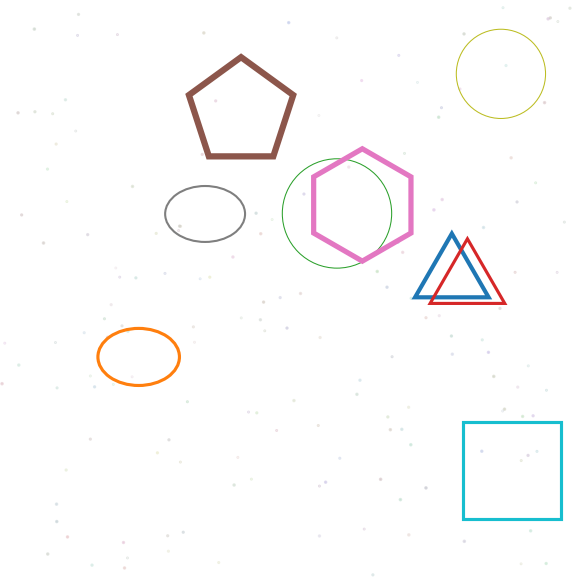[{"shape": "triangle", "thickness": 2, "radius": 0.37, "center": [0.782, 0.521]}, {"shape": "oval", "thickness": 1.5, "radius": 0.35, "center": [0.24, 0.381]}, {"shape": "circle", "thickness": 0.5, "radius": 0.47, "center": [0.584, 0.63]}, {"shape": "triangle", "thickness": 1.5, "radius": 0.37, "center": [0.809, 0.511]}, {"shape": "pentagon", "thickness": 3, "radius": 0.47, "center": [0.417, 0.805]}, {"shape": "hexagon", "thickness": 2.5, "radius": 0.49, "center": [0.627, 0.644]}, {"shape": "oval", "thickness": 1, "radius": 0.35, "center": [0.355, 0.629]}, {"shape": "circle", "thickness": 0.5, "radius": 0.39, "center": [0.867, 0.871]}, {"shape": "square", "thickness": 1.5, "radius": 0.42, "center": [0.886, 0.184]}]